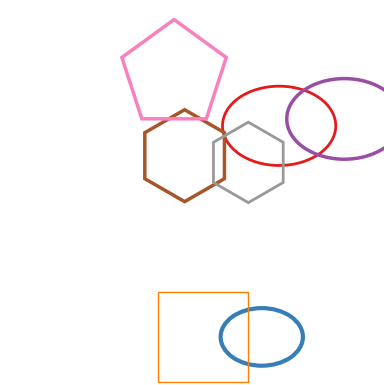[{"shape": "oval", "thickness": 2, "radius": 0.74, "center": [0.725, 0.673]}, {"shape": "oval", "thickness": 3, "radius": 0.53, "center": [0.68, 0.125]}, {"shape": "oval", "thickness": 2.5, "radius": 0.75, "center": [0.894, 0.691]}, {"shape": "square", "thickness": 1, "radius": 0.58, "center": [0.526, 0.124]}, {"shape": "hexagon", "thickness": 2.5, "radius": 0.6, "center": [0.48, 0.596]}, {"shape": "pentagon", "thickness": 2.5, "radius": 0.71, "center": [0.452, 0.807]}, {"shape": "hexagon", "thickness": 2, "radius": 0.52, "center": [0.645, 0.578]}]